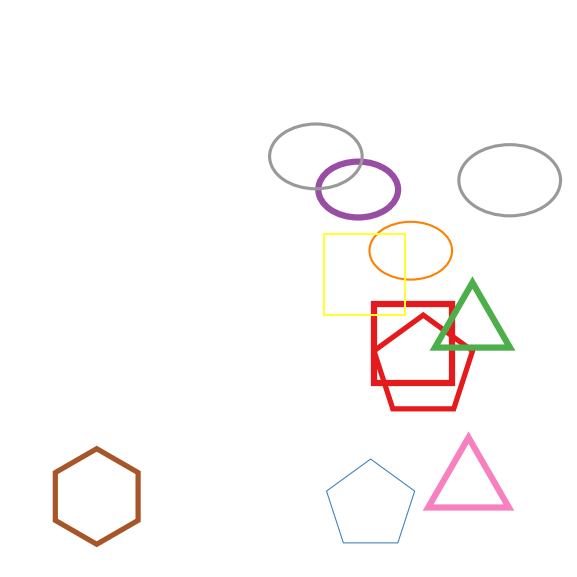[{"shape": "pentagon", "thickness": 2.5, "radius": 0.45, "center": [0.733, 0.364]}, {"shape": "square", "thickness": 3, "radius": 0.34, "center": [0.715, 0.405]}, {"shape": "pentagon", "thickness": 0.5, "radius": 0.4, "center": [0.642, 0.124]}, {"shape": "triangle", "thickness": 3, "radius": 0.38, "center": [0.818, 0.435]}, {"shape": "oval", "thickness": 3, "radius": 0.35, "center": [0.62, 0.671]}, {"shape": "oval", "thickness": 1, "radius": 0.36, "center": [0.711, 0.565]}, {"shape": "square", "thickness": 1, "radius": 0.35, "center": [0.631, 0.523]}, {"shape": "hexagon", "thickness": 2.5, "radius": 0.41, "center": [0.167, 0.139]}, {"shape": "triangle", "thickness": 3, "radius": 0.4, "center": [0.811, 0.161]}, {"shape": "oval", "thickness": 1.5, "radius": 0.44, "center": [0.883, 0.687]}, {"shape": "oval", "thickness": 1.5, "radius": 0.4, "center": [0.547, 0.728]}]